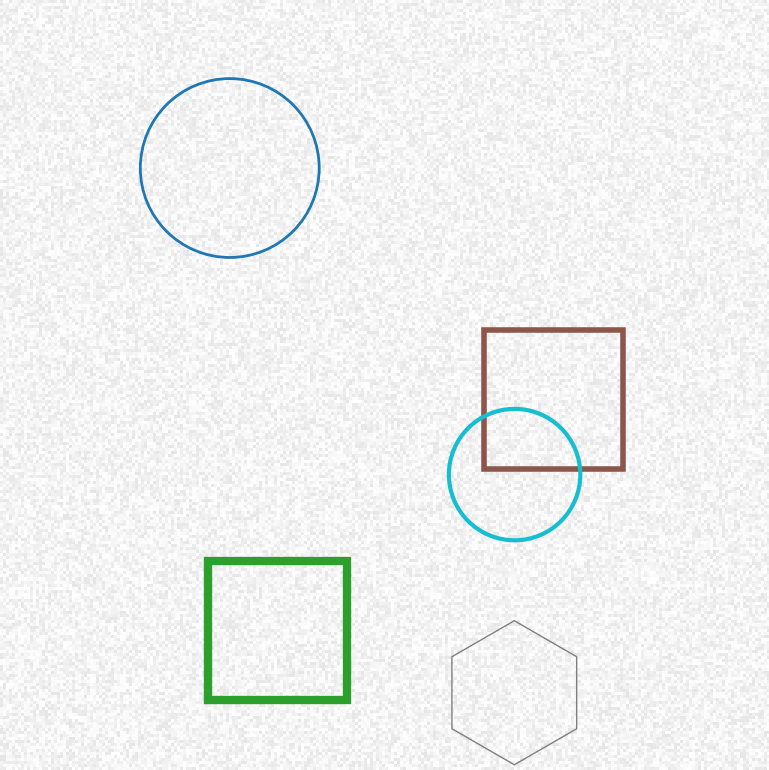[{"shape": "circle", "thickness": 1, "radius": 0.58, "center": [0.298, 0.782]}, {"shape": "square", "thickness": 3, "radius": 0.45, "center": [0.36, 0.181]}, {"shape": "square", "thickness": 2, "radius": 0.45, "center": [0.719, 0.481]}, {"shape": "hexagon", "thickness": 0.5, "radius": 0.47, "center": [0.668, 0.1]}, {"shape": "circle", "thickness": 1.5, "radius": 0.43, "center": [0.668, 0.384]}]